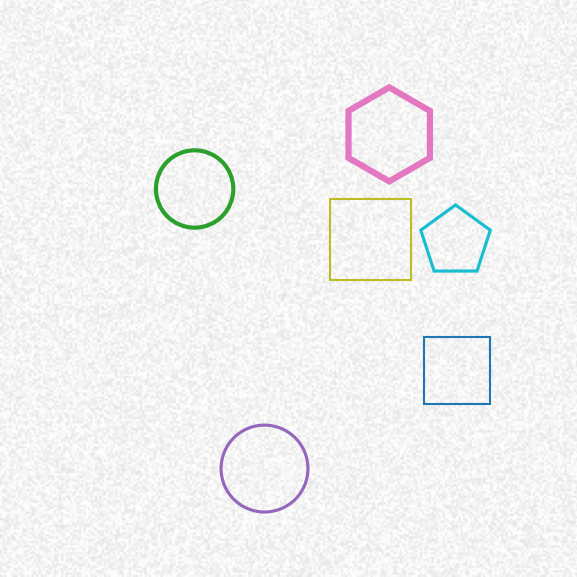[{"shape": "square", "thickness": 1, "radius": 0.29, "center": [0.791, 0.357]}, {"shape": "circle", "thickness": 2, "radius": 0.33, "center": [0.337, 0.672]}, {"shape": "circle", "thickness": 1.5, "radius": 0.38, "center": [0.458, 0.188]}, {"shape": "hexagon", "thickness": 3, "radius": 0.41, "center": [0.674, 0.766]}, {"shape": "square", "thickness": 1, "radius": 0.35, "center": [0.641, 0.585]}, {"shape": "pentagon", "thickness": 1.5, "radius": 0.32, "center": [0.789, 0.581]}]